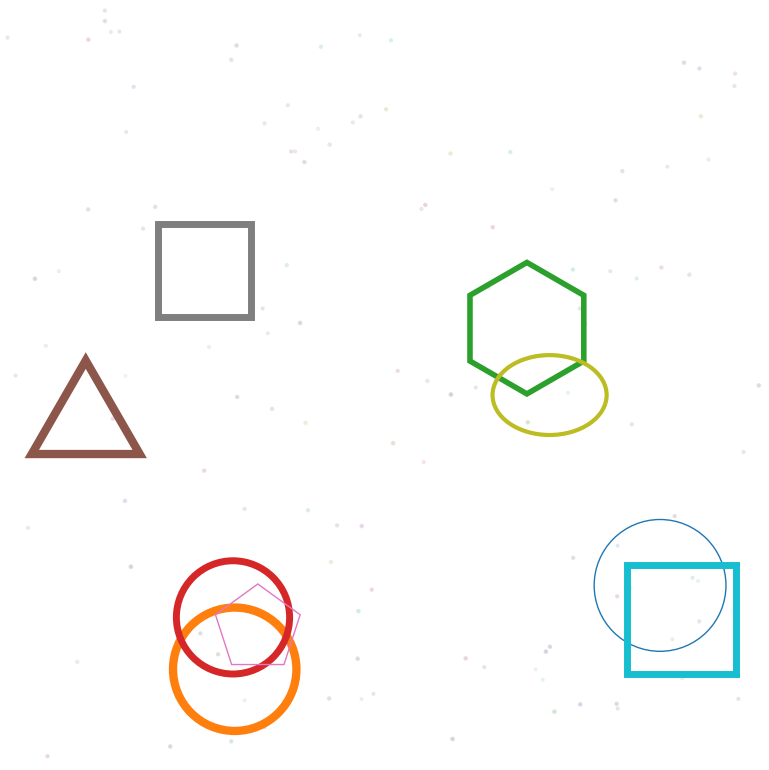[{"shape": "circle", "thickness": 0.5, "radius": 0.43, "center": [0.857, 0.24]}, {"shape": "circle", "thickness": 3, "radius": 0.4, "center": [0.305, 0.131]}, {"shape": "hexagon", "thickness": 2, "radius": 0.43, "center": [0.684, 0.574]}, {"shape": "circle", "thickness": 2.5, "radius": 0.37, "center": [0.303, 0.198]}, {"shape": "triangle", "thickness": 3, "radius": 0.4, "center": [0.111, 0.451]}, {"shape": "pentagon", "thickness": 0.5, "radius": 0.29, "center": [0.335, 0.184]}, {"shape": "square", "thickness": 2.5, "radius": 0.3, "center": [0.266, 0.649]}, {"shape": "oval", "thickness": 1.5, "radius": 0.37, "center": [0.714, 0.487]}, {"shape": "square", "thickness": 2.5, "radius": 0.36, "center": [0.885, 0.195]}]